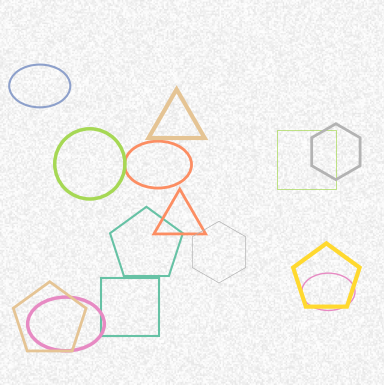[{"shape": "square", "thickness": 1.5, "radius": 0.38, "center": [0.337, 0.203]}, {"shape": "pentagon", "thickness": 1.5, "radius": 0.5, "center": [0.38, 0.364]}, {"shape": "triangle", "thickness": 2, "radius": 0.39, "center": [0.467, 0.431]}, {"shape": "oval", "thickness": 2, "radius": 0.44, "center": [0.41, 0.572]}, {"shape": "oval", "thickness": 1.5, "radius": 0.4, "center": [0.103, 0.777]}, {"shape": "oval", "thickness": 2.5, "radius": 0.5, "center": [0.171, 0.159]}, {"shape": "oval", "thickness": 1, "radius": 0.35, "center": [0.853, 0.242]}, {"shape": "square", "thickness": 0.5, "radius": 0.38, "center": [0.796, 0.585]}, {"shape": "circle", "thickness": 2.5, "radius": 0.46, "center": [0.233, 0.574]}, {"shape": "pentagon", "thickness": 3, "radius": 0.45, "center": [0.848, 0.277]}, {"shape": "pentagon", "thickness": 2, "radius": 0.5, "center": [0.129, 0.169]}, {"shape": "triangle", "thickness": 3, "radius": 0.42, "center": [0.459, 0.684]}, {"shape": "hexagon", "thickness": 0.5, "radius": 0.4, "center": [0.569, 0.345]}, {"shape": "hexagon", "thickness": 2, "radius": 0.36, "center": [0.872, 0.606]}]